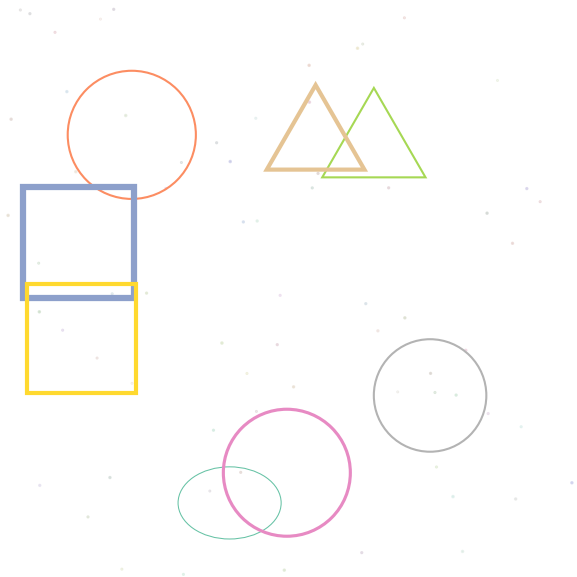[{"shape": "oval", "thickness": 0.5, "radius": 0.45, "center": [0.398, 0.128]}, {"shape": "circle", "thickness": 1, "radius": 0.55, "center": [0.228, 0.766]}, {"shape": "square", "thickness": 3, "radius": 0.48, "center": [0.135, 0.58]}, {"shape": "circle", "thickness": 1.5, "radius": 0.55, "center": [0.497, 0.181]}, {"shape": "triangle", "thickness": 1, "radius": 0.52, "center": [0.647, 0.744]}, {"shape": "square", "thickness": 2, "radius": 0.47, "center": [0.141, 0.413]}, {"shape": "triangle", "thickness": 2, "radius": 0.49, "center": [0.547, 0.754]}, {"shape": "circle", "thickness": 1, "radius": 0.49, "center": [0.745, 0.314]}]